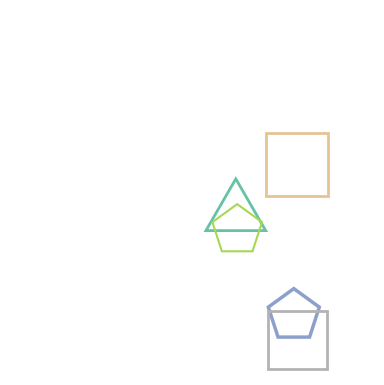[{"shape": "triangle", "thickness": 2, "radius": 0.45, "center": [0.613, 0.446]}, {"shape": "pentagon", "thickness": 2.5, "radius": 0.35, "center": [0.763, 0.181]}, {"shape": "pentagon", "thickness": 1.5, "radius": 0.34, "center": [0.616, 0.402]}, {"shape": "square", "thickness": 2, "radius": 0.4, "center": [0.772, 0.572]}, {"shape": "square", "thickness": 2, "radius": 0.38, "center": [0.773, 0.117]}]